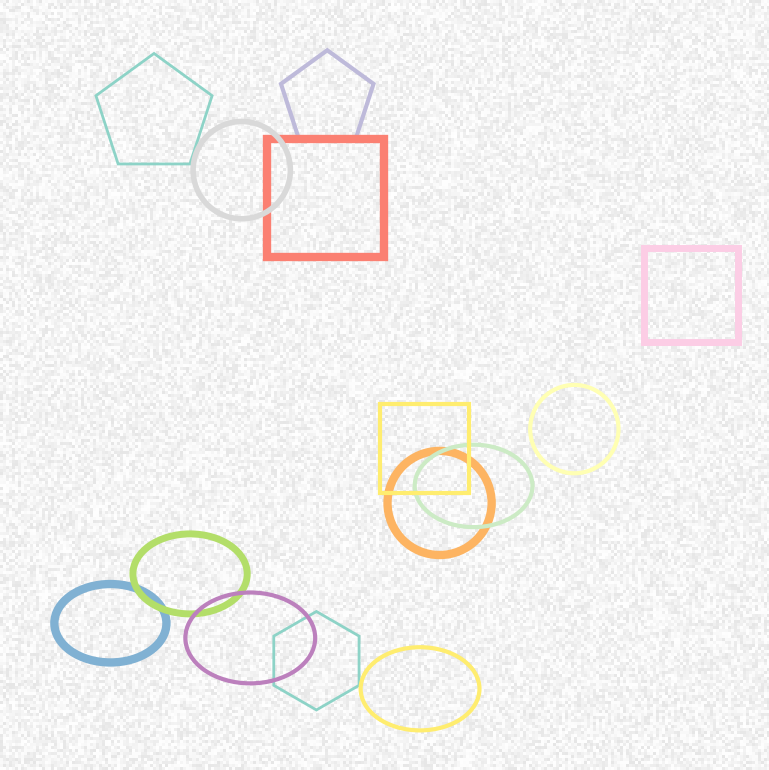[{"shape": "hexagon", "thickness": 1, "radius": 0.32, "center": [0.411, 0.142]}, {"shape": "pentagon", "thickness": 1, "radius": 0.4, "center": [0.2, 0.851]}, {"shape": "circle", "thickness": 1.5, "radius": 0.29, "center": [0.746, 0.443]}, {"shape": "pentagon", "thickness": 1.5, "radius": 0.32, "center": [0.425, 0.872]}, {"shape": "square", "thickness": 3, "radius": 0.38, "center": [0.423, 0.743]}, {"shape": "oval", "thickness": 3, "radius": 0.36, "center": [0.143, 0.191]}, {"shape": "circle", "thickness": 3, "radius": 0.34, "center": [0.571, 0.347]}, {"shape": "oval", "thickness": 2.5, "radius": 0.37, "center": [0.247, 0.255]}, {"shape": "square", "thickness": 2.5, "radius": 0.3, "center": [0.897, 0.617]}, {"shape": "circle", "thickness": 2, "radius": 0.32, "center": [0.314, 0.779]}, {"shape": "oval", "thickness": 1.5, "radius": 0.42, "center": [0.325, 0.172]}, {"shape": "oval", "thickness": 1.5, "radius": 0.38, "center": [0.615, 0.369]}, {"shape": "oval", "thickness": 1.5, "radius": 0.39, "center": [0.546, 0.105]}, {"shape": "square", "thickness": 1.5, "radius": 0.29, "center": [0.551, 0.418]}]